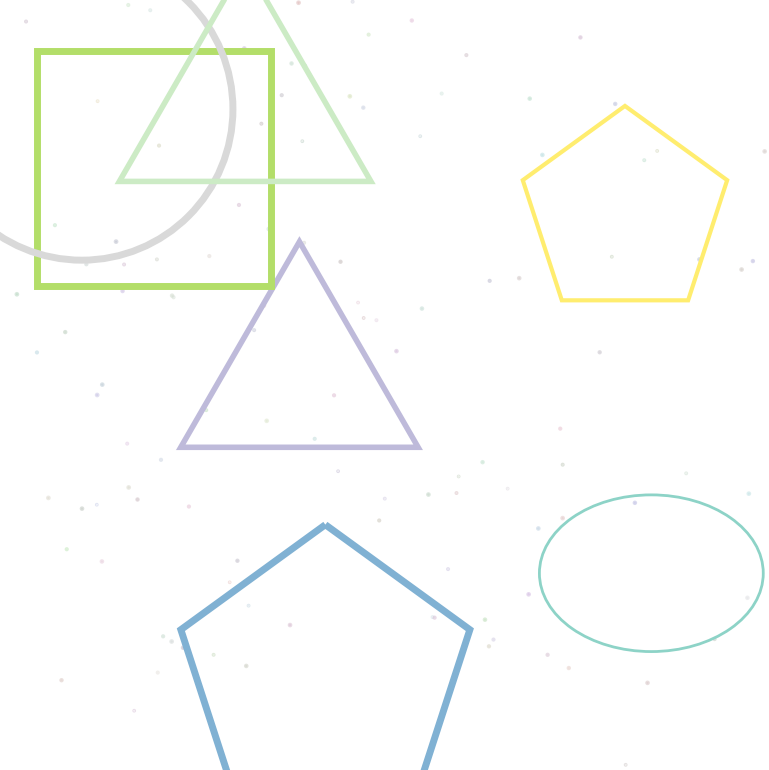[{"shape": "oval", "thickness": 1, "radius": 0.73, "center": [0.846, 0.256]}, {"shape": "triangle", "thickness": 2, "radius": 0.89, "center": [0.389, 0.508]}, {"shape": "pentagon", "thickness": 2.5, "radius": 0.99, "center": [0.423, 0.121]}, {"shape": "square", "thickness": 2.5, "radius": 0.76, "center": [0.2, 0.781]}, {"shape": "circle", "thickness": 2.5, "radius": 0.98, "center": [0.106, 0.858]}, {"shape": "triangle", "thickness": 2, "radius": 0.94, "center": [0.318, 0.859]}, {"shape": "pentagon", "thickness": 1.5, "radius": 0.7, "center": [0.812, 0.723]}]